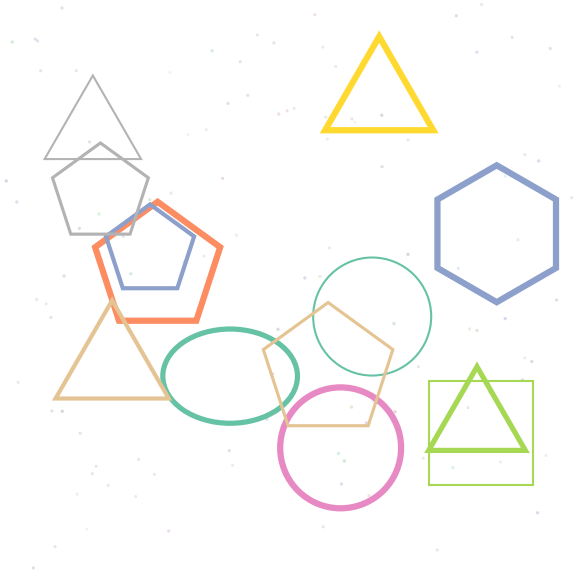[{"shape": "circle", "thickness": 1, "radius": 0.51, "center": [0.644, 0.451]}, {"shape": "oval", "thickness": 2.5, "radius": 0.58, "center": [0.399, 0.348]}, {"shape": "pentagon", "thickness": 3, "radius": 0.57, "center": [0.273, 0.536]}, {"shape": "pentagon", "thickness": 2, "radius": 0.4, "center": [0.26, 0.565]}, {"shape": "hexagon", "thickness": 3, "radius": 0.59, "center": [0.86, 0.594]}, {"shape": "circle", "thickness": 3, "radius": 0.52, "center": [0.59, 0.224]}, {"shape": "triangle", "thickness": 2.5, "radius": 0.48, "center": [0.826, 0.268]}, {"shape": "square", "thickness": 1, "radius": 0.45, "center": [0.834, 0.25]}, {"shape": "triangle", "thickness": 3, "radius": 0.54, "center": [0.657, 0.828]}, {"shape": "triangle", "thickness": 2, "radius": 0.57, "center": [0.194, 0.366]}, {"shape": "pentagon", "thickness": 1.5, "radius": 0.59, "center": [0.568, 0.357]}, {"shape": "pentagon", "thickness": 1.5, "radius": 0.44, "center": [0.174, 0.664]}, {"shape": "triangle", "thickness": 1, "radius": 0.48, "center": [0.161, 0.772]}]